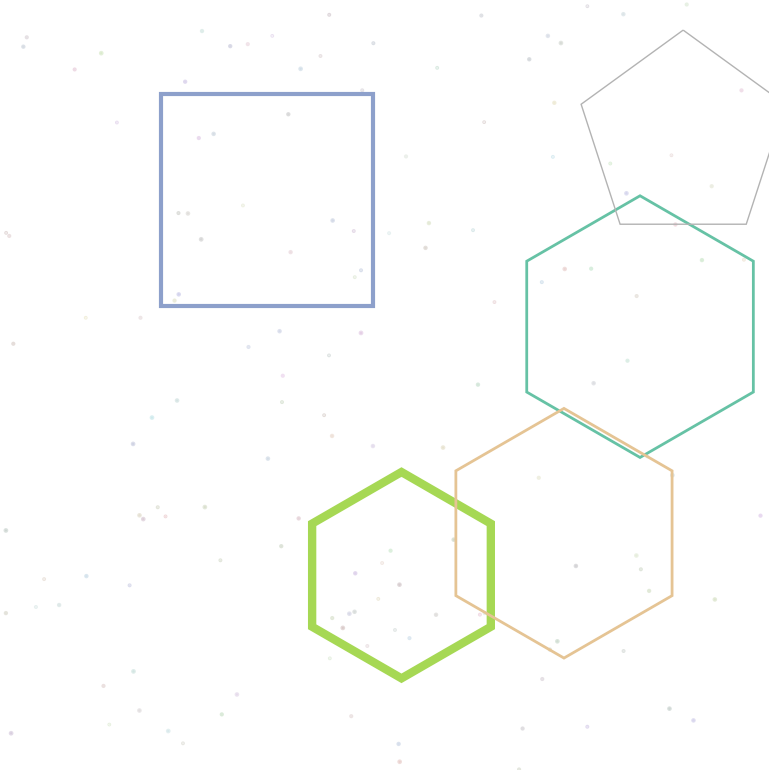[{"shape": "hexagon", "thickness": 1, "radius": 0.85, "center": [0.831, 0.576]}, {"shape": "square", "thickness": 1.5, "radius": 0.69, "center": [0.347, 0.74]}, {"shape": "hexagon", "thickness": 3, "radius": 0.67, "center": [0.521, 0.253]}, {"shape": "hexagon", "thickness": 1, "radius": 0.81, "center": [0.732, 0.307]}, {"shape": "pentagon", "thickness": 0.5, "radius": 0.7, "center": [0.887, 0.822]}]